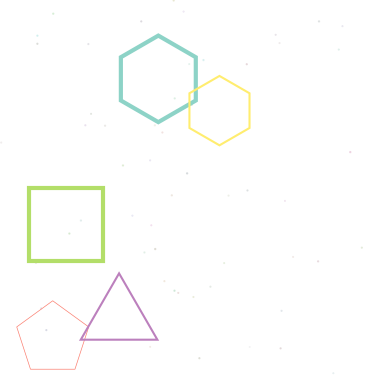[{"shape": "hexagon", "thickness": 3, "radius": 0.56, "center": [0.411, 0.795]}, {"shape": "pentagon", "thickness": 0.5, "radius": 0.49, "center": [0.137, 0.12]}, {"shape": "square", "thickness": 3, "radius": 0.48, "center": [0.171, 0.417]}, {"shape": "triangle", "thickness": 1.5, "radius": 0.57, "center": [0.309, 0.175]}, {"shape": "hexagon", "thickness": 1.5, "radius": 0.45, "center": [0.57, 0.713]}]